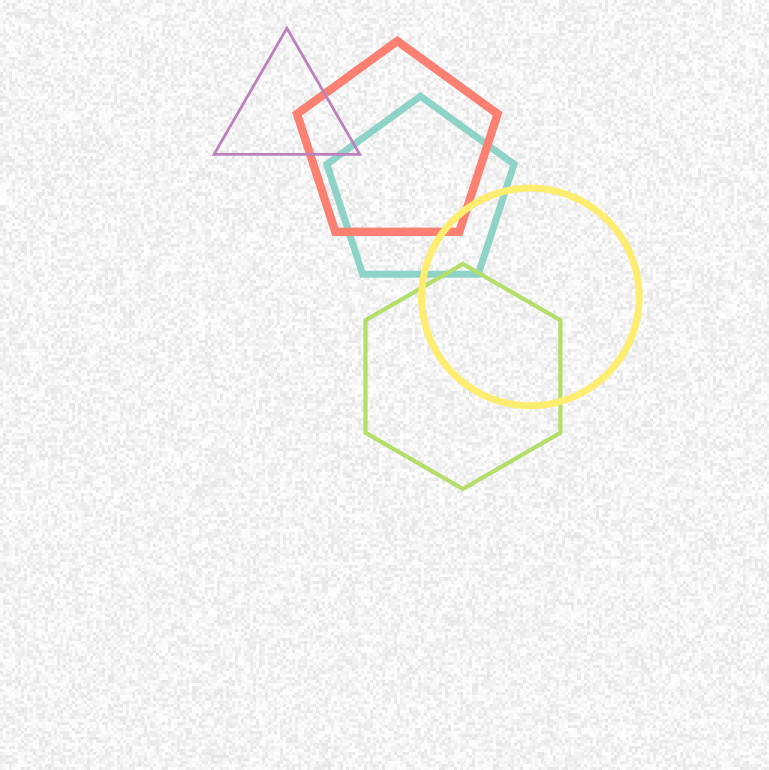[{"shape": "pentagon", "thickness": 2.5, "radius": 0.64, "center": [0.546, 0.747]}, {"shape": "pentagon", "thickness": 3, "radius": 0.68, "center": [0.516, 0.81]}, {"shape": "hexagon", "thickness": 1.5, "radius": 0.73, "center": [0.601, 0.511]}, {"shape": "triangle", "thickness": 1, "radius": 0.55, "center": [0.373, 0.854]}, {"shape": "circle", "thickness": 2.5, "radius": 0.71, "center": [0.689, 0.614]}]